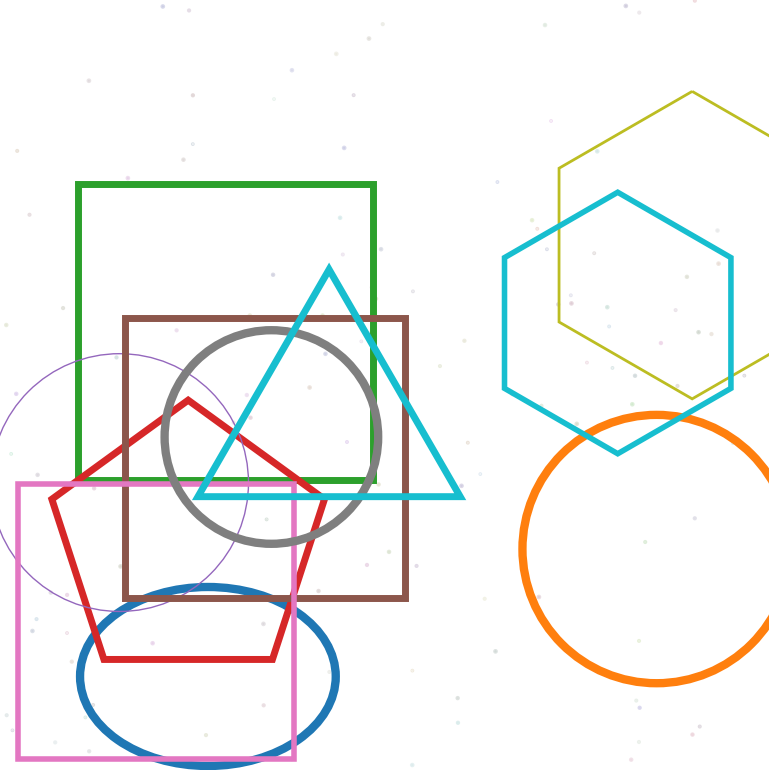[{"shape": "oval", "thickness": 3, "radius": 0.83, "center": [0.27, 0.121]}, {"shape": "circle", "thickness": 3, "radius": 0.87, "center": [0.853, 0.287]}, {"shape": "square", "thickness": 2.5, "radius": 0.96, "center": [0.292, 0.569]}, {"shape": "pentagon", "thickness": 2.5, "radius": 0.93, "center": [0.244, 0.294]}, {"shape": "circle", "thickness": 0.5, "radius": 0.84, "center": [0.155, 0.373]}, {"shape": "square", "thickness": 2.5, "radius": 0.91, "center": [0.344, 0.406]}, {"shape": "square", "thickness": 2, "radius": 0.89, "center": [0.203, 0.193]}, {"shape": "circle", "thickness": 3, "radius": 0.69, "center": [0.352, 0.432]}, {"shape": "hexagon", "thickness": 1, "radius": 1.0, "center": [0.899, 0.682]}, {"shape": "triangle", "thickness": 2.5, "radius": 0.98, "center": [0.427, 0.453]}, {"shape": "hexagon", "thickness": 2, "radius": 0.85, "center": [0.802, 0.581]}]